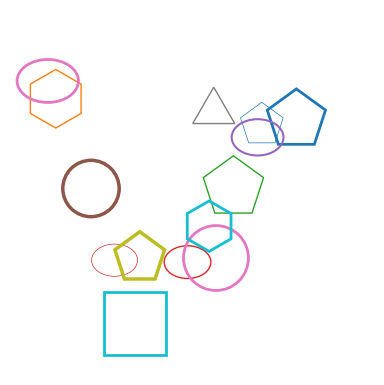[{"shape": "pentagon", "thickness": 0.5, "radius": 0.29, "center": [0.68, 0.676]}, {"shape": "pentagon", "thickness": 2, "radius": 0.4, "center": [0.77, 0.689]}, {"shape": "hexagon", "thickness": 1, "radius": 0.38, "center": [0.145, 0.744]}, {"shape": "pentagon", "thickness": 1, "radius": 0.41, "center": [0.606, 0.513]}, {"shape": "oval", "thickness": 1, "radius": 0.3, "center": [0.487, 0.319]}, {"shape": "oval", "thickness": 0.5, "radius": 0.3, "center": [0.298, 0.324]}, {"shape": "oval", "thickness": 1.5, "radius": 0.34, "center": [0.669, 0.643]}, {"shape": "circle", "thickness": 2.5, "radius": 0.37, "center": [0.236, 0.51]}, {"shape": "oval", "thickness": 2, "radius": 0.4, "center": [0.124, 0.79]}, {"shape": "circle", "thickness": 2, "radius": 0.42, "center": [0.561, 0.33]}, {"shape": "triangle", "thickness": 1, "radius": 0.31, "center": [0.555, 0.711]}, {"shape": "pentagon", "thickness": 2.5, "radius": 0.34, "center": [0.363, 0.33]}, {"shape": "square", "thickness": 2, "radius": 0.41, "center": [0.35, 0.16]}, {"shape": "hexagon", "thickness": 2, "radius": 0.33, "center": [0.543, 0.413]}]